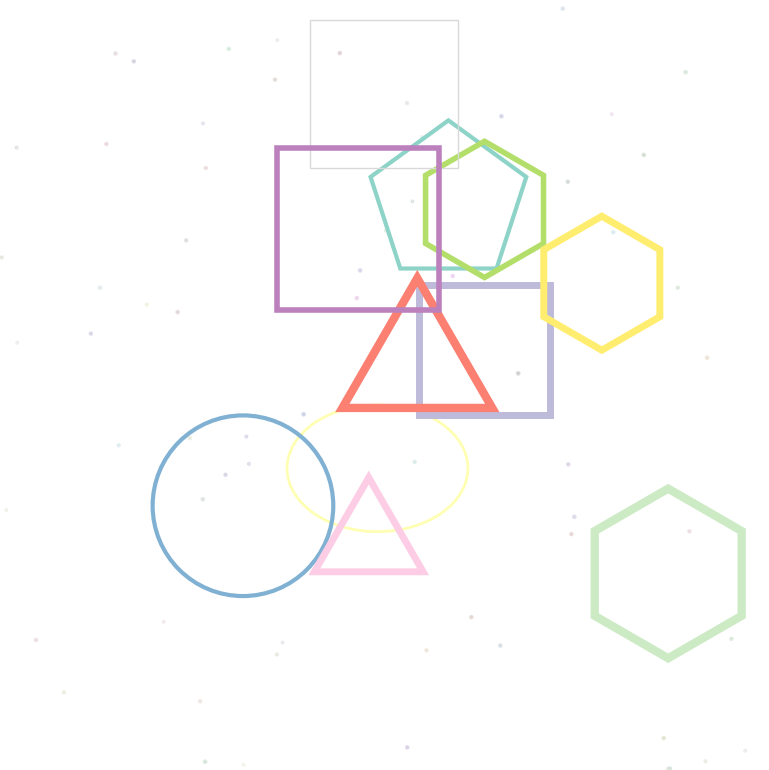[{"shape": "pentagon", "thickness": 1.5, "radius": 0.53, "center": [0.582, 0.737]}, {"shape": "oval", "thickness": 1, "radius": 0.59, "center": [0.49, 0.392]}, {"shape": "square", "thickness": 2.5, "radius": 0.42, "center": [0.629, 0.545]}, {"shape": "triangle", "thickness": 3, "radius": 0.56, "center": [0.542, 0.526]}, {"shape": "circle", "thickness": 1.5, "radius": 0.59, "center": [0.316, 0.343]}, {"shape": "hexagon", "thickness": 2, "radius": 0.44, "center": [0.629, 0.728]}, {"shape": "triangle", "thickness": 2.5, "radius": 0.41, "center": [0.479, 0.298]}, {"shape": "square", "thickness": 0.5, "radius": 0.48, "center": [0.499, 0.878]}, {"shape": "square", "thickness": 2, "radius": 0.53, "center": [0.465, 0.702]}, {"shape": "hexagon", "thickness": 3, "radius": 0.55, "center": [0.868, 0.255]}, {"shape": "hexagon", "thickness": 2.5, "radius": 0.44, "center": [0.782, 0.632]}]